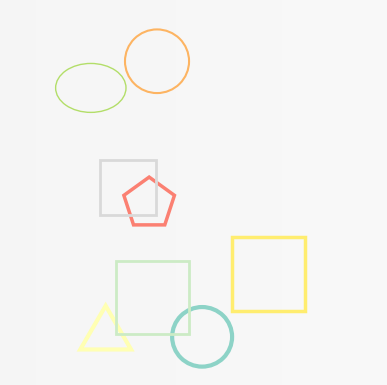[{"shape": "circle", "thickness": 3, "radius": 0.39, "center": [0.522, 0.125]}, {"shape": "triangle", "thickness": 3, "radius": 0.38, "center": [0.273, 0.13]}, {"shape": "pentagon", "thickness": 2.5, "radius": 0.34, "center": [0.385, 0.471]}, {"shape": "circle", "thickness": 1.5, "radius": 0.41, "center": [0.405, 0.841]}, {"shape": "oval", "thickness": 1, "radius": 0.45, "center": [0.234, 0.772]}, {"shape": "square", "thickness": 2, "radius": 0.36, "center": [0.331, 0.513]}, {"shape": "square", "thickness": 2, "radius": 0.47, "center": [0.393, 0.227]}, {"shape": "square", "thickness": 2.5, "radius": 0.48, "center": [0.693, 0.288]}]